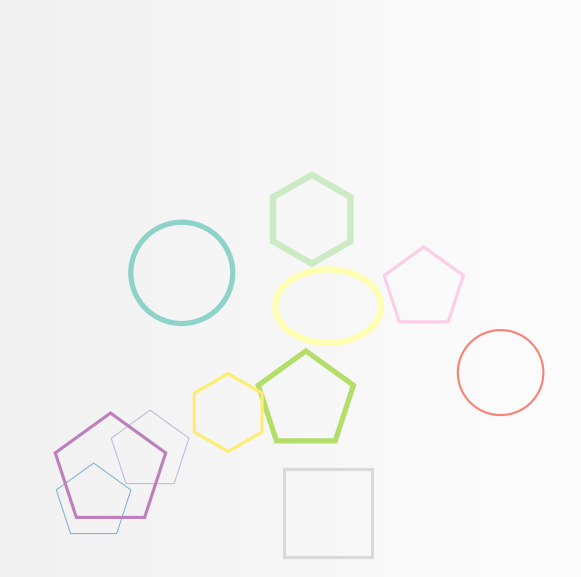[{"shape": "circle", "thickness": 2.5, "radius": 0.44, "center": [0.313, 0.527]}, {"shape": "oval", "thickness": 3, "radius": 0.46, "center": [0.565, 0.469]}, {"shape": "pentagon", "thickness": 0.5, "radius": 0.35, "center": [0.258, 0.219]}, {"shape": "circle", "thickness": 1, "radius": 0.37, "center": [0.861, 0.354]}, {"shape": "pentagon", "thickness": 0.5, "radius": 0.34, "center": [0.161, 0.13]}, {"shape": "pentagon", "thickness": 2.5, "radius": 0.43, "center": [0.526, 0.305]}, {"shape": "pentagon", "thickness": 1.5, "radius": 0.36, "center": [0.729, 0.5]}, {"shape": "square", "thickness": 1.5, "radius": 0.38, "center": [0.565, 0.111]}, {"shape": "pentagon", "thickness": 1.5, "radius": 0.5, "center": [0.19, 0.184]}, {"shape": "hexagon", "thickness": 3, "radius": 0.38, "center": [0.536, 0.62]}, {"shape": "hexagon", "thickness": 1.5, "radius": 0.34, "center": [0.393, 0.285]}]